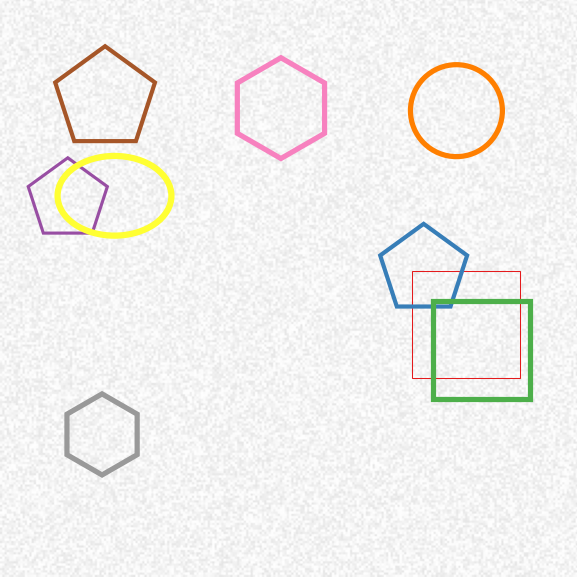[{"shape": "square", "thickness": 0.5, "radius": 0.47, "center": [0.808, 0.437]}, {"shape": "pentagon", "thickness": 2, "radius": 0.4, "center": [0.734, 0.532]}, {"shape": "square", "thickness": 2.5, "radius": 0.42, "center": [0.834, 0.393]}, {"shape": "pentagon", "thickness": 1.5, "radius": 0.36, "center": [0.117, 0.654]}, {"shape": "circle", "thickness": 2.5, "radius": 0.4, "center": [0.79, 0.808]}, {"shape": "oval", "thickness": 3, "radius": 0.49, "center": [0.198, 0.66]}, {"shape": "pentagon", "thickness": 2, "radius": 0.45, "center": [0.182, 0.828]}, {"shape": "hexagon", "thickness": 2.5, "radius": 0.44, "center": [0.486, 0.812]}, {"shape": "hexagon", "thickness": 2.5, "radius": 0.35, "center": [0.177, 0.247]}]